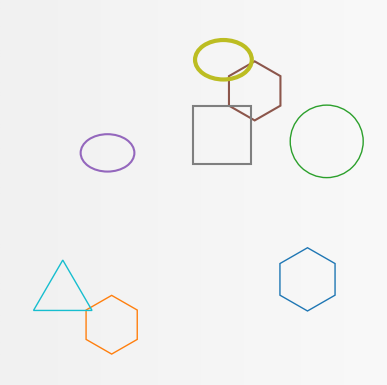[{"shape": "hexagon", "thickness": 1, "radius": 0.41, "center": [0.794, 0.274]}, {"shape": "hexagon", "thickness": 1, "radius": 0.38, "center": [0.288, 0.157]}, {"shape": "circle", "thickness": 1, "radius": 0.47, "center": [0.843, 0.633]}, {"shape": "oval", "thickness": 1.5, "radius": 0.35, "center": [0.277, 0.603]}, {"shape": "hexagon", "thickness": 1.5, "radius": 0.38, "center": [0.657, 0.764]}, {"shape": "square", "thickness": 1.5, "radius": 0.37, "center": [0.573, 0.65]}, {"shape": "oval", "thickness": 3, "radius": 0.37, "center": [0.577, 0.845]}, {"shape": "triangle", "thickness": 1, "radius": 0.44, "center": [0.162, 0.237]}]